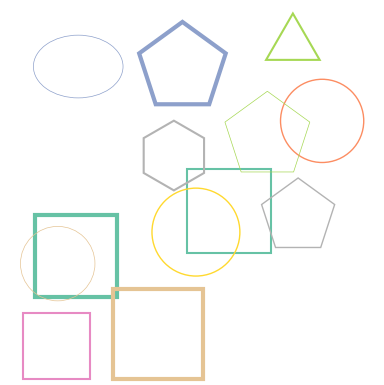[{"shape": "square", "thickness": 3, "radius": 0.54, "center": [0.198, 0.335]}, {"shape": "square", "thickness": 1.5, "radius": 0.55, "center": [0.596, 0.451]}, {"shape": "circle", "thickness": 1, "radius": 0.54, "center": [0.837, 0.686]}, {"shape": "pentagon", "thickness": 3, "radius": 0.59, "center": [0.474, 0.825]}, {"shape": "oval", "thickness": 0.5, "radius": 0.58, "center": [0.203, 0.827]}, {"shape": "square", "thickness": 1.5, "radius": 0.43, "center": [0.147, 0.102]}, {"shape": "pentagon", "thickness": 0.5, "radius": 0.58, "center": [0.694, 0.647]}, {"shape": "triangle", "thickness": 1.5, "radius": 0.4, "center": [0.761, 0.885]}, {"shape": "circle", "thickness": 1, "radius": 0.57, "center": [0.509, 0.397]}, {"shape": "square", "thickness": 3, "radius": 0.59, "center": [0.411, 0.132]}, {"shape": "circle", "thickness": 0.5, "radius": 0.48, "center": [0.15, 0.315]}, {"shape": "pentagon", "thickness": 1, "radius": 0.5, "center": [0.774, 0.438]}, {"shape": "hexagon", "thickness": 1.5, "radius": 0.45, "center": [0.452, 0.596]}]